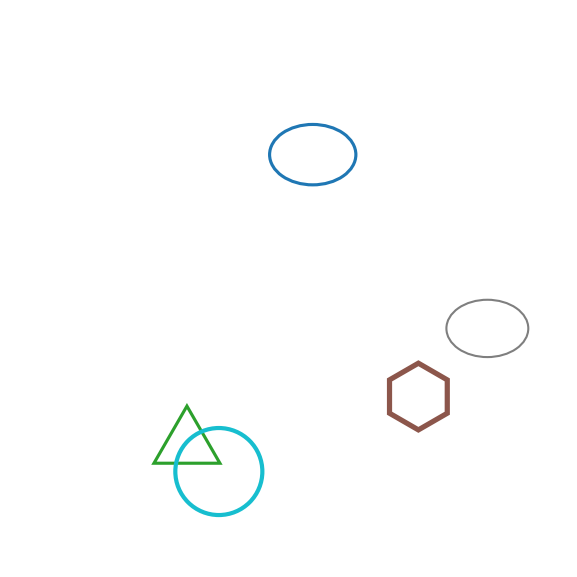[{"shape": "oval", "thickness": 1.5, "radius": 0.37, "center": [0.542, 0.731]}, {"shape": "triangle", "thickness": 1.5, "radius": 0.33, "center": [0.324, 0.23]}, {"shape": "hexagon", "thickness": 2.5, "radius": 0.29, "center": [0.724, 0.312]}, {"shape": "oval", "thickness": 1, "radius": 0.35, "center": [0.844, 0.43]}, {"shape": "circle", "thickness": 2, "radius": 0.38, "center": [0.379, 0.183]}]